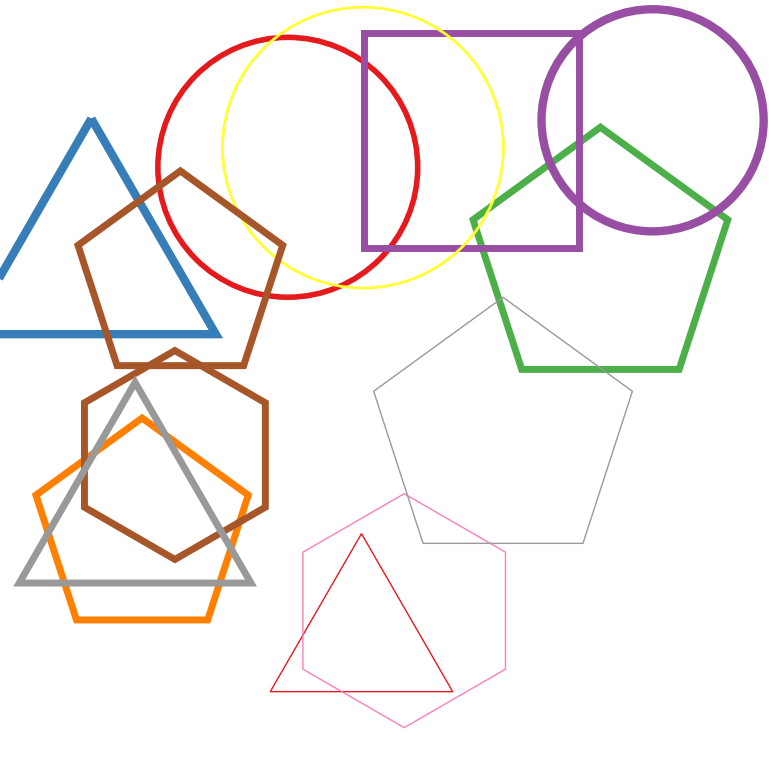[{"shape": "triangle", "thickness": 0.5, "radius": 0.68, "center": [0.469, 0.17]}, {"shape": "circle", "thickness": 2, "radius": 0.84, "center": [0.374, 0.783]}, {"shape": "triangle", "thickness": 3, "radius": 0.93, "center": [0.119, 0.659]}, {"shape": "pentagon", "thickness": 2.5, "radius": 0.87, "center": [0.78, 0.661]}, {"shape": "square", "thickness": 2.5, "radius": 0.7, "center": [0.612, 0.817]}, {"shape": "circle", "thickness": 3, "radius": 0.72, "center": [0.848, 0.844]}, {"shape": "pentagon", "thickness": 2.5, "radius": 0.72, "center": [0.185, 0.312]}, {"shape": "circle", "thickness": 1, "radius": 0.91, "center": [0.471, 0.808]}, {"shape": "hexagon", "thickness": 2.5, "radius": 0.68, "center": [0.227, 0.409]}, {"shape": "pentagon", "thickness": 2.5, "radius": 0.7, "center": [0.234, 0.638]}, {"shape": "hexagon", "thickness": 0.5, "radius": 0.76, "center": [0.525, 0.207]}, {"shape": "triangle", "thickness": 2.5, "radius": 0.87, "center": [0.175, 0.33]}, {"shape": "pentagon", "thickness": 0.5, "radius": 0.88, "center": [0.653, 0.437]}]